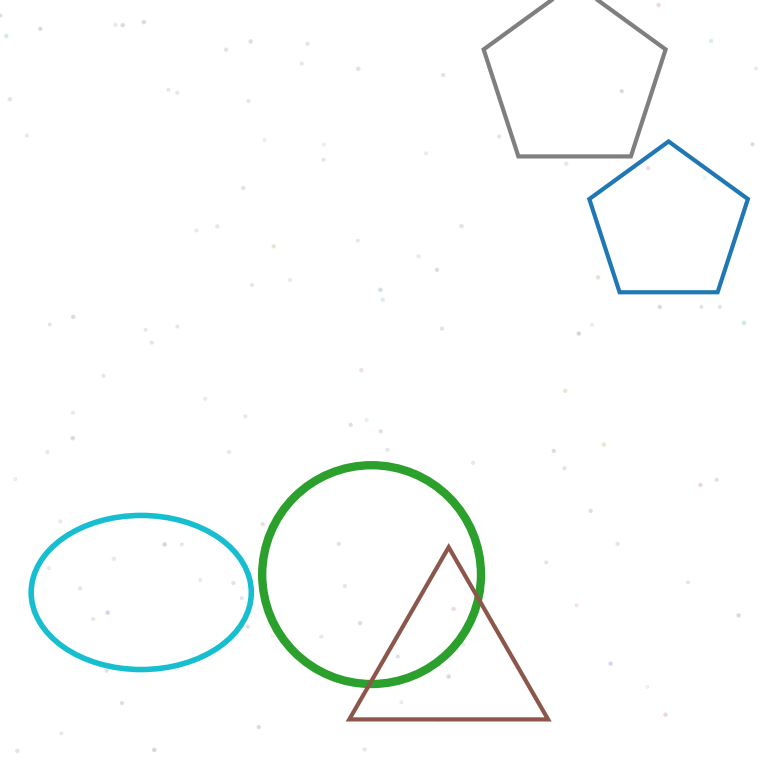[{"shape": "pentagon", "thickness": 1.5, "radius": 0.54, "center": [0.868, 0.708]}, {"shape": "circle", "thickness": 3, "radius": 0.71, "center": [0.483, 0.254]}, {"shape": "triangle", "thickness": 1.5, "radius": 0.75, "center": [0.583, 0.14]}, {"shape": "pentagon", "thickness": 1.5, "radius": 0.62, "center": [0.746, 0.897]}, {"shape": "oval", "thickness": 2, "radius": 0.71, "center": [0.183, 0.231]}]